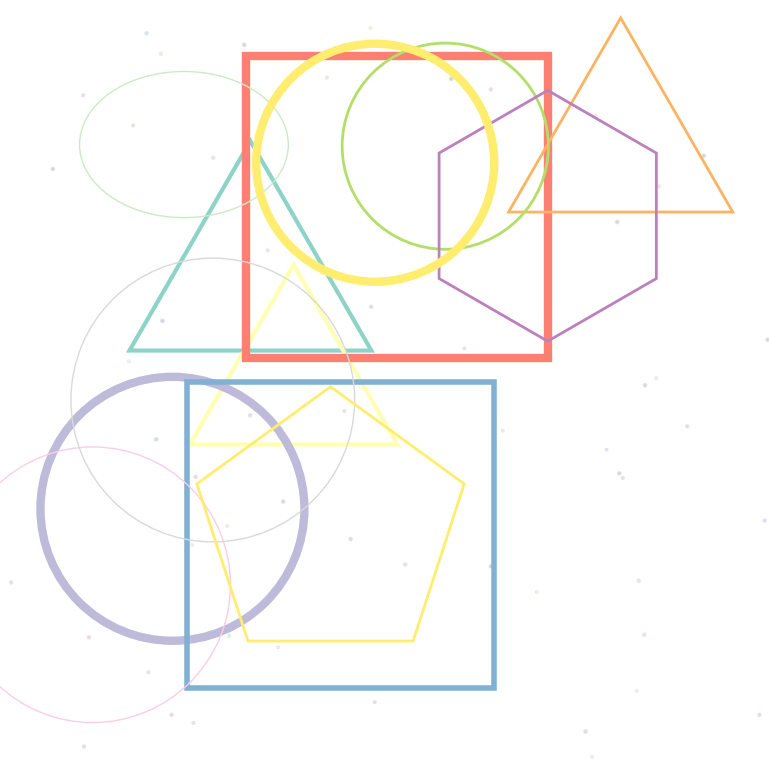[{"shape": "triangle", "thickness": 1.5, "radius": 0.91, "center": [0.325, 0.635]}, {"shape": "triangle", "thickness": 1.5, "radius": 0.78, "center": [0.381, 0.501]}, {"shape": "circle", "thickness": 3, "radius": 0.86, "center": [0.224, 0.339]}, {"shape": "square", "thickness": 3, "radius": 0.98, "center": [0.516, 0.732]}, {"shape": "square", "thickness": 2, "radius": 1.0, "center": [0.442, 0.305]}, {"shape": "triangle", "thickness": 1, "radius": 0.84, "center": [0.806, 0.809]}, {"shape": "circle", "thickness": 1, "radius": 0.67, "center": [0.578, 0.81]}, {"shape": "circle", "thickness": 0.5, "radius": 0.89, "center": [0.12, 0.241]}, {"shape": "circle", "thickness": 0.5, "radius": 0.92, "center": [0.276, 0.481]}, {"shape": "hexagon", "thickness": 1, "radius": 0.81, "center": [0.711, 0.72]}, {"shape": "oval", "thickness": 0.5, "radius": 0.68, "center": [0.239, 0.812]}, {"shape": "circle", "thickness": 3, "radius": 0.77, "center": [0.487, 0.789]}, {"shape": "pentagon", "thickness": 1, "radius": 0.91, "center": [0.429, 0.315]}]